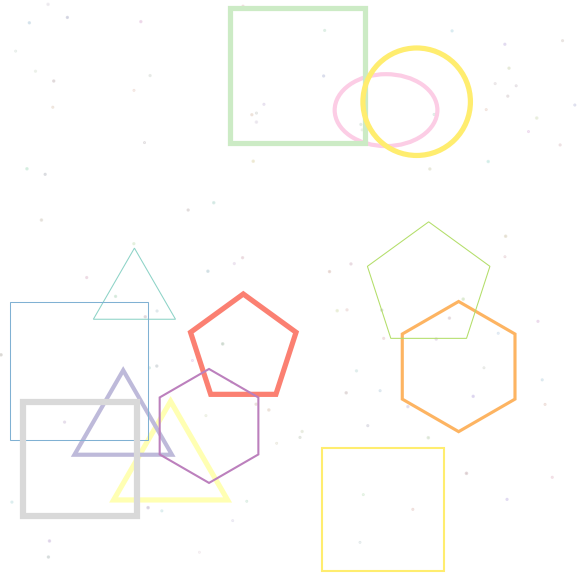[{"shape": "triangle", "thickness": 0.5, "radius": 0.41, "center": [0.233, 0.487]}, {"shape": "triangle", "thickness": 2.5, "radius": 0.57, "center": [0.295, 0.19]}, {"shape": "triangle", "thickness": 2, "radius": 0.49, "center": [0.213, 0.26]}, {"shape": "pentagon", "thickness": 2.5, "radius": 0.48, "center": [0.421, 0.394]}, {"shape": "square", "thickness": 0.5, "radius": 0.6, "center": [0.137, 0.356]}, {"shape": "hexagon", "thickness": 1.5, "radius": 0.56, "center": [0.794, 0.364]}, {"shape": "pentagon", "thickness": 0.5, "radius": 0.56, "center": [0.742, 0.503]}, {"shape": "oval", "thickness": 2, "radius": 0.44, "center": [0.668, 0.808]}, {"shape": "square", "thickness": 3, "radius": 0.49, "center": [0.138, 0.205]}, {"shape": "hexagon", "thickness": 1, "radius": 0.49, "center": [0.362, 0.262]}, {"shape": "square", "thickness": 2.5, "radius": 0.58, "center": [0.515, 0.868]}, {"shape": "circle", "thickness": 2.5, "radius": 0.47, "center": [0.722, 0.823]}, {"shape": "square", "thickness": 1, "radius": 0.53, "center": [0.663, 0.117]}]